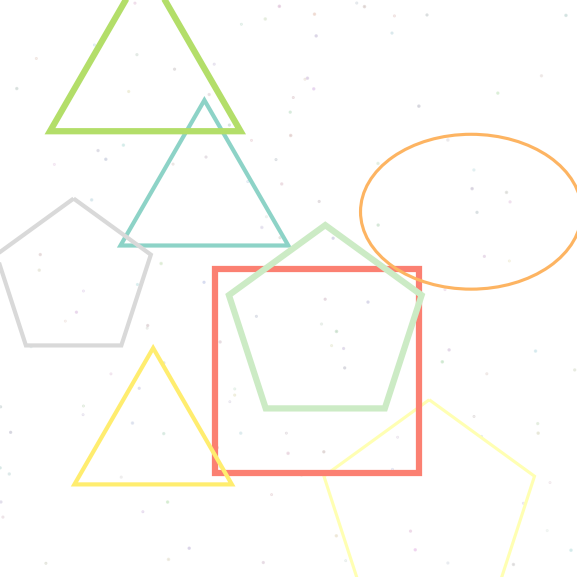[{"shape": "triangle", "thickness": 2, "radius": 0.84, "center": [0.354, 0.658]}, {"shape": "pentagon", "thickness": 1.5, "radius": 0.96, "center": [0.743, 0.115]}, {"shape": "square", "thickness": 3, "radius": 0.89, "center": [0.549, 0.357]}, {"shape": "oval", "thickness": 1.5, "radius": 0.96, "center": [0.816, 0.633]}, {"shape": "triangle", "thickness": 3, "radius": 0.95, "center": [0.252, 0.867]}, {"shape": "pentagon", "thickness": 2, "radius": 0.7, "center": [0.127, 0.515]}, {"shape": "pentagon", "thickness": 3, "radius": 0.88, "center": [0.563, 0.434]}, {"shape": "triangle", "thickness": 2, "radius": 0.79, "center": [0.265, 0.239]}]